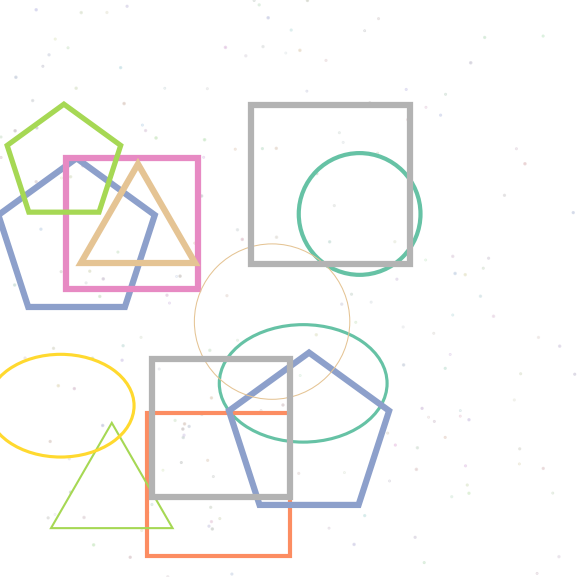[{"shape": "oval", "thickness": 1.5, "radius": 0.73, "center": [0.525, 0.335]}, {"shape": "circle", "thickness": 2, "radius": 0.53, "center": [0.623, 0.629]}, {"shape": "square", "thickness": 2, "radius": 0.62, "center": [0.378, 0.16]}, {"shape": "pentagon", "thickness": 3, "radius": 0.73, "center": [0.535, 0.243]}, {"shape": "pentagon", "thickness": 3, "radius": 0.71, "center": [0.133, 0.583]}, {"shape": "square", "thickness": 3, "radius": 0.57, "center": [0.229, 0.612]}, {"shape": "pentagon", "thickness": 2.5, "radius": 0.52, "center": [0.111, 0.715]}, {"shape": "triangle", "thickness": 1, "radius": 0.61, "center": [0.194, 0.145]}, {"shape": "oval", "thickness": 1.5, "radius": 0.64, "center": [0.105, 0.297]}, {"shape": "triangle", "thickness": 3, "radius": 0.57, "center": [0.239, 0.601]}, {"shape": "circle", "thickness": 0.5, "radius": 0.67, "center": [0.471, 0.442]}, {"shape": "square", "thickness": 3, "radius": 0.6, "center": [0.383, 0.258]}, {"shape": "square", "thickness": 3, "radius": 0.69, "center": [0.572, 0.681]}]